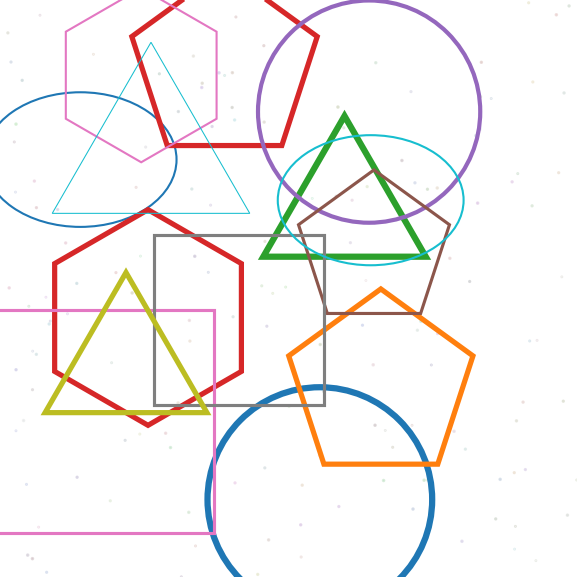[{"shape": "circle", "thickness": 3, "radius": 0.97, "center": [0.554, 0.134]}, {"shape": "oval", "thickness": 1, "radius": 0.83, "center": [0.139, 0.723]}, {"shape": "pentagon", "thickness": 2.5, "radius": 0.84, "center": [0.659, 0.331]}, {"shape": "triangle", "thickness": 3, "radius": 0.81, "center": [0.597, 0.636]}, {"shape": "pentagon", "thickness": 2.5, "radius": 0.84, "center": [0.389, 0.884]}, {"shape": "hexagon", "thickness": 2.5, "radius": 0.93, "center": [0.256, 0.449]}, {"shape": "circle", "thickness": 2, "radius": 0.96, "center": [0.639, 0.806]}, {"shape": "pentagon", "thickness": 1.5, "radius": 0.69, "center": [0.648, 0.568]}, {"shape": "square", "thickness": 1.5, "radius": 0.96, "center": [0.178, 0.27]}, {"shape": "hexagon", "thickness": 1, "radius": 0.75, "center": [0.245, 0.869]}, {"shape": "square", "thickness": 1.5, "radius": 0.74, "center": [0.414, 0.445]}, {"shape": "triangle", "thickness": 2.5, "radius": 0.81, "center": [0.218, 0.365]}, {"shape": "triangle", "thickness": 0.5, "radius": 0.99, "center": [0.261, 0.728]}, {"shape": "oval", "thickness": 1, "radius": 0.8, "center": [0.642, 0.652]}]